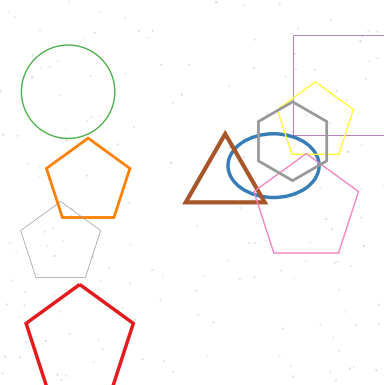[{"shape": "pentagon", "thickness": 2.5, "radius": 0.73, "center": [0.207, 0.115]}, {"shape": "oval", "thickness": 2.5, "radius": 0.59, "center": [0.711, 0.57]}, {"shape": "circle", "thickness": 1, "radius": 0.61, "center": [0.177, 0.762]}, {"shape": "square", "thickness": 0.5, "radius": 0.65, "center": [0.892, 0.78]}, {"shape": "pentagon", "thickness": 2, "radius": 0.57, "center": [0.229, 0.527]}, {"shape": "pentagon", "thickness": 1, "radius": 0.52, "center": [0.819, 0.683]}, {"shape": "triangle", "thickness": 3, "radius": 0.59, "center": [0.585, 0.534]}, {"shape": "pentagon", "thickness": 1, "radius": 0.71, "center": [0.795, 0.458]}, {"shape": "pentagon", "thickness": 0.5, "radius": 0.55, "center": [0.158, 0.367]}, {"shape": "hexagon", "thickness": 2, "radius": 0.51, "center": [0.76, 0.633]}]